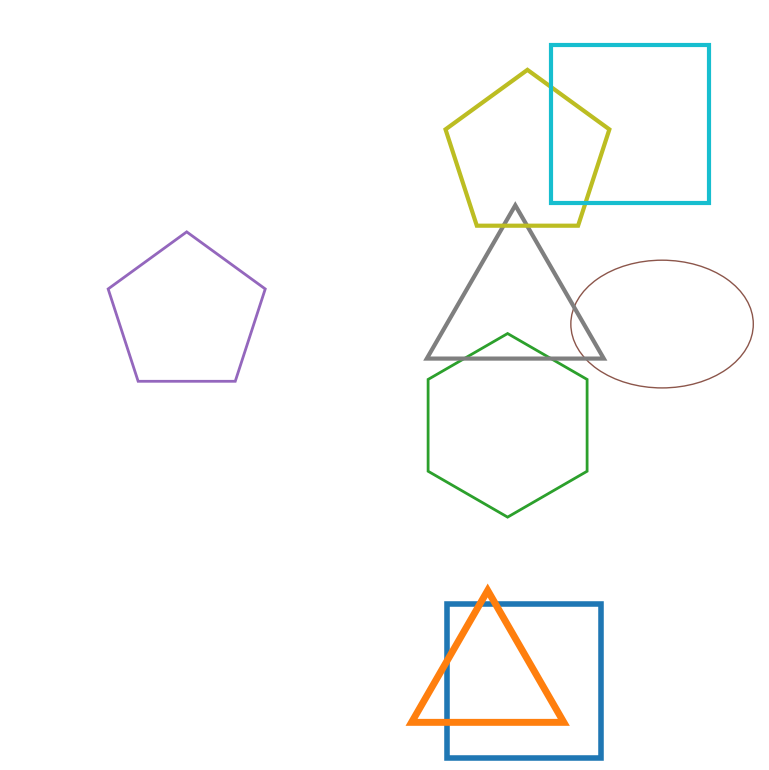[{"shape": "square", "thickness": 2, "radius": 0.5, "center": [0.68, 0.116]}, {"shape": "triangle", "thickness": 2.5, "radius": 0.57, "center": [0.633, 0.119]}, {"shape": "hexagon", "thickness": 1, "radius": 0.6, "center": [0.659, 0.448]}, {"shape": "pentagon", "thickness": 1, "radius": 0.54, "center": [0.242, 0.592]}, {"shape": "oval", "thickness": 0.5, "radius": 0.59, "center": [0.86, 0.579]}, {"shape": "triangle", "thickness": 1.5, "radius": 0.66, "center": [0.669, 0.601]}, {"shape": "pentagon", "thickness": 1.5, "radius": 0.56, "center": [0.685, 0.797]}, {"shape": "square", "thickness": 1.5, "radius": 0.51, "center": [0.818, 0.839]}]